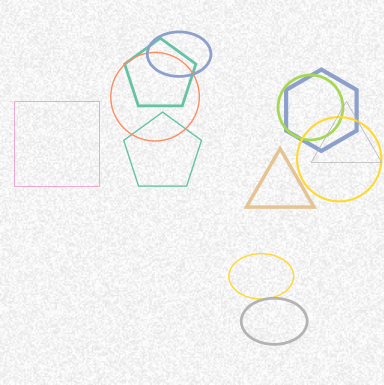[{"shape": "pentagon", "thickness": 2, "radius": 0.49, "center": [0.416, 0.804]}, {"shape": "pentagon", "thickness": 1, "radius": 0.53, "center": [0.422, 0.603]}, {"shape": "circle", "thickness": 1, "radius": 0.58, "center": [0.403, 0.749]}, {"shape": "oval", "thickness": 2, "radius": 0.41, "center": [0.465, 0.859]}, {"shape": "hexagon", "thickness": 3, "radius": 0.53, "center": [0.835, 0.714]}, {"shape": "square", "thickness": 0.5, "radius": 0.55, "center": [0.147, 0.628]}, {"shape": "circle", "thickness": 2, "radius": 0.42, "center": [0.806, 0.721]}, {"shape": "circle", "thickness": 1.5, "radius": 0.55, "center": [0.881, 0.586]}, {"shape": "oval", "thickness": 1, "radius": 0.42, "center": [0.679, 0.282]}, {"shape": "triangle", "thickness": 2.5, "radius": 0.51, "center": [0.728, 0.513]}, {"shape": "triangle", "thickness": 0.5, "radius": 0.53, "center": [0.9, 0.631]}, {"shape": "oval", "thickness": 2, "radius": 0.43, "center": [0.712, 0.165]}]